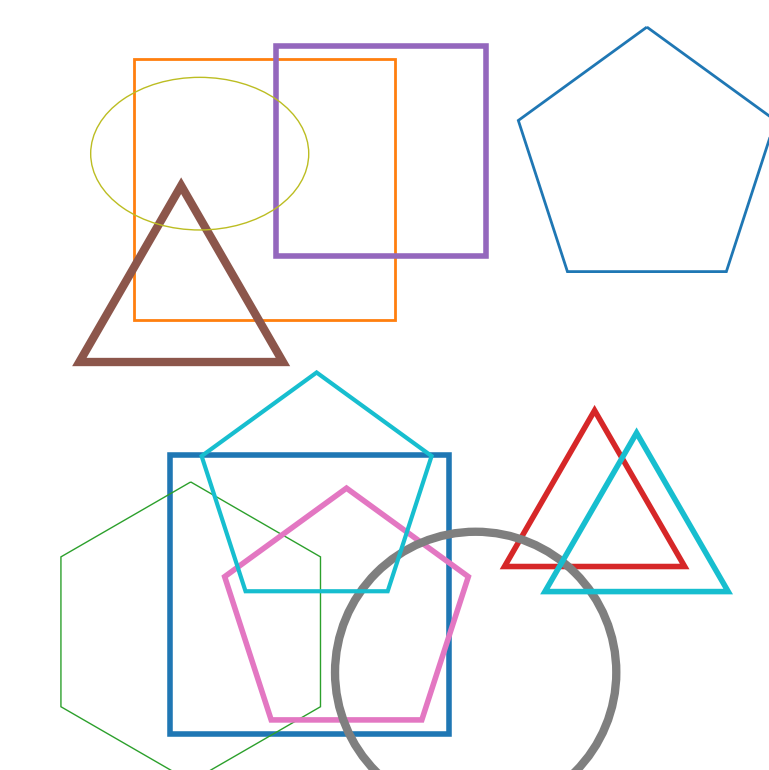[{"shape": "square", "thickness": 2, "radius": 0.91, "center": [0.401, 0.227]}, {"shape": "pentagon", "thickness": 1, "radius": 0.88, "center": [0.84, 0.789]}, {"shape": "square", "thickness": 1, "radius": 0.85, "center": [0.343, 0.754]}, {"shape": "hexagon", "thickness": 0.5, "radius": 0.97, "center": [0.248, 0.179]}, {"shape": "triangle", "thickness": 2, "radius": 0.68, "center": [0.772, 0.332]}, {"shape": "square", "thickness": 2, "radius": 0.68, "center": [0.495, 0.804]}, {"shape": "triangle", "thickness": 3, "radius": 0.76, "center": [0.235, 0.606]}, {"shape": "pentagon", "thickness": 2, "radius": 0.83, "center": [0.45, 0.2]}, {"shape": "circle", "thickness": 3, "radius": 0.91, "center": [0.618, 0.127]}, {"shape": "oval", "thickness": 0.5, "radius": 0.71, "center": [0.259, 0.8]}, {"shape": "triangle", "thickness": 2, "radius": 0.69, "center": [0.827, 0.3]}, {"shape": "pentagon", "thickness": 1.5, "radius": 0.79, "center": [0.411, 0.359]}]